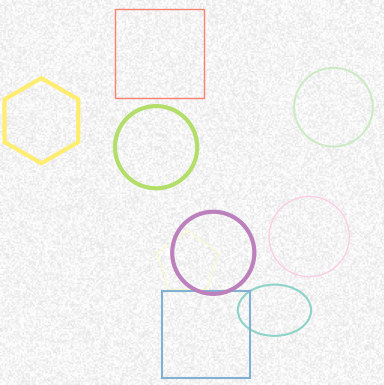[{"shape": "oval", "thickness": 1.5, "radius": 0.48, "center": [0.713, 0.194]}, {"shape": "pentagon", "thickness": 0.5, "radius": 0.42, "center": [0.488, 0.317]}, {"shape": "square", "thickness": 1, "radius": 0.58, "center": [0.415, 0.862]}, {"shape": "square", "thickness": 1.5, "radius": 0.57, "center": [0.536, 0.131]}, {"shape": "circle", "thickness": 3, "radius": 0.53, "center": [0.405, 0.618]}, {"shape": "circle", "thickness": 1, "radius": 0.52, "center": [0.803, 0.385]}, {"shape": "circle", "thickness": 3, "radius": 0.53, "center": [0.554, 0.343]}, {"shape": "circle", "thickness": 1.5, "radius": 0.51, "center": [0.866, 0.721]}, {"shape": "hexagon", "thickness": 3, "radius": 0.55, "center": [0.107, 0.686]}]